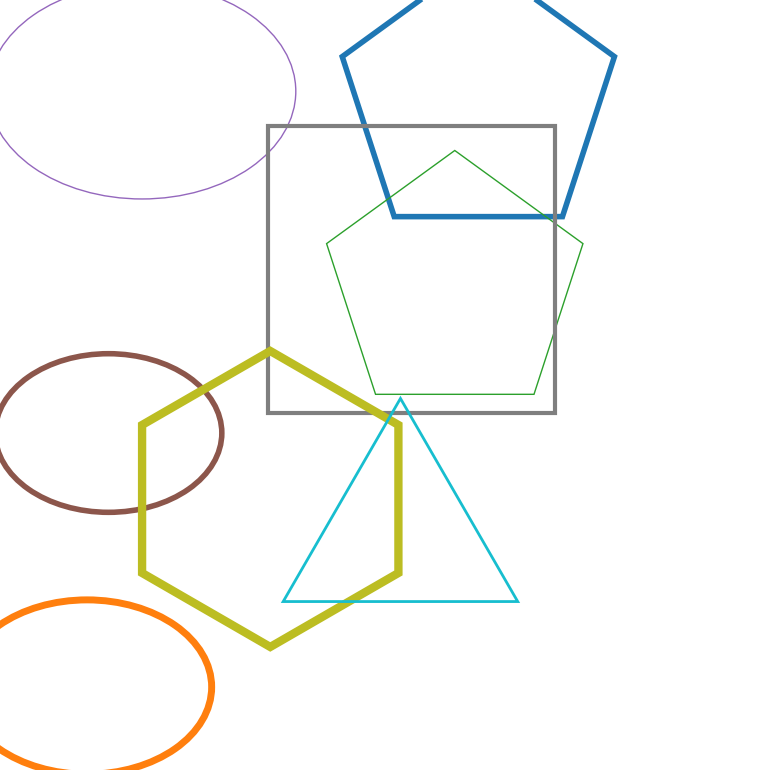[{"shape": "pentagon", "thickness": 2, "radius": 0.93, "center": [0.621, 0.869]}, {"shape": "oval", "thickness": 2.5, "radius": 0.81, "center": [0.113, 0.108]}, {"shape": "pentagon", "thickness": 0.5, "radius": 0.88, "center": [0.591, 0.63]}, {"shape": "oval", "thickness": 0.5, "radius": 1.0, "center": [0.184, 0.881]}, {"shape": "oval", "thickness": 2, "radius": 0.74, "center": [0.141, 0.438]}, {"shape": "square", "thickness": 1.5, "radius": 0.93, "center": [0.534, 0.65]}, {"shape": "hexagon", "thickness": 3, "radius": 0.96, "center": [0.351, 0.352]}, {"shape": "triangle", "thickness": 1, "radius": 0.88, "center": [0.52, 0.307]}]